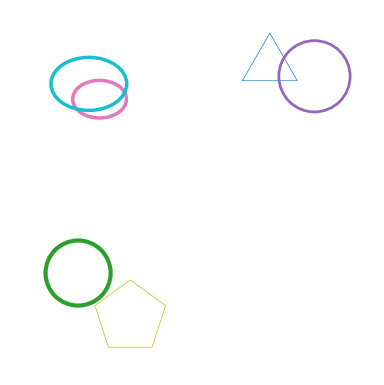[{"shape": "triangle", "thickness": 0.5, "radius": 0.41, "center": [0.701, 0.831]}, {"shape": "circle", "thickness": 3, "radius": 0.42, "center": [0.203, 0.291]}, {"shape": "circle", "thickness": 2, "radius": 0.46, "center": [0.817, 0.802]}, {"shape": "oval", "thickness": 2.5, "radius": 0.35, "center": [0.258, 0.742]}, {"shape": "pentagon", "thickness": 0.5, "radius": 0.48, "center": [0.338, 0.176]}, {"shape": "oval", "thickness": 2.5, "radius": 0.49, "center": [0.231, 0.782]}]